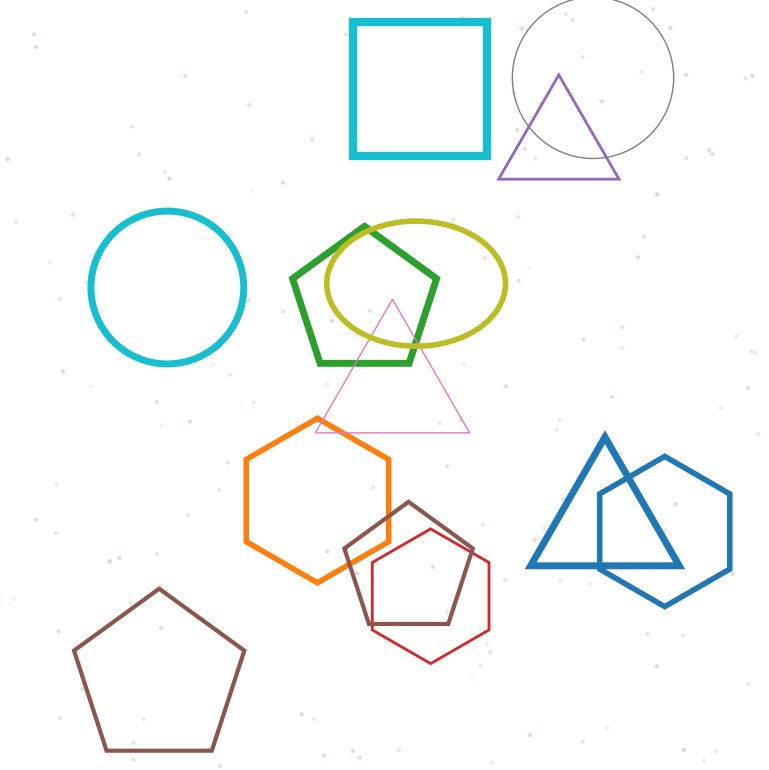[{"shape": "hexagon", "thickness": 2, "radius": 0.49, "center": [0.863, 0.31]}, {"shape": "triangle", "thickness": 2.5, "radius": 0.56, "center": [0.786, 0.321]}, {"shape": "hexagon", "thickness": 2, "radius": 0.53, "center": [0.412, 0.35]}, {"shape": "pentagon", "thickness": 2.5, "radius": 0.49, "center": [0.473, 0.608]}, {"shape": "hexagon", "thickness": 1, "radius": 0.44, "center": [0.559, 0.226]}, {"shape": "triangle", "thickness": 1, "radius": 0.45, "center": [0.726, 0.812]}, {"shape": "pentagon", "thickness": 1.5, "radius": 0.58, "center": [0.207, 0.119]}, {"shape": "pentagon", "thickness": 1.5, "radius": 0.44, "center": [0.531, 0.261]}, {"shape": "triangle", "thickness": 0.5, "radius": 0.58, "center": [0.51, 0.496]}, {"shape": "circle", "thickness": 0.5, "radius": 0.52, "center": [0.77, 0.899]}, {"shape": "oval", "thickness": 2, "radius": 0.58, "center": [0.54, 0.632]}, {"shape": "circle", "thickness": 2.5, "radius": 0.5, "center": [0.217, 0.627]}, {"shape": "square", "thickness": 3, "radius": 0.44, "center": [0.545, 0.884]}]